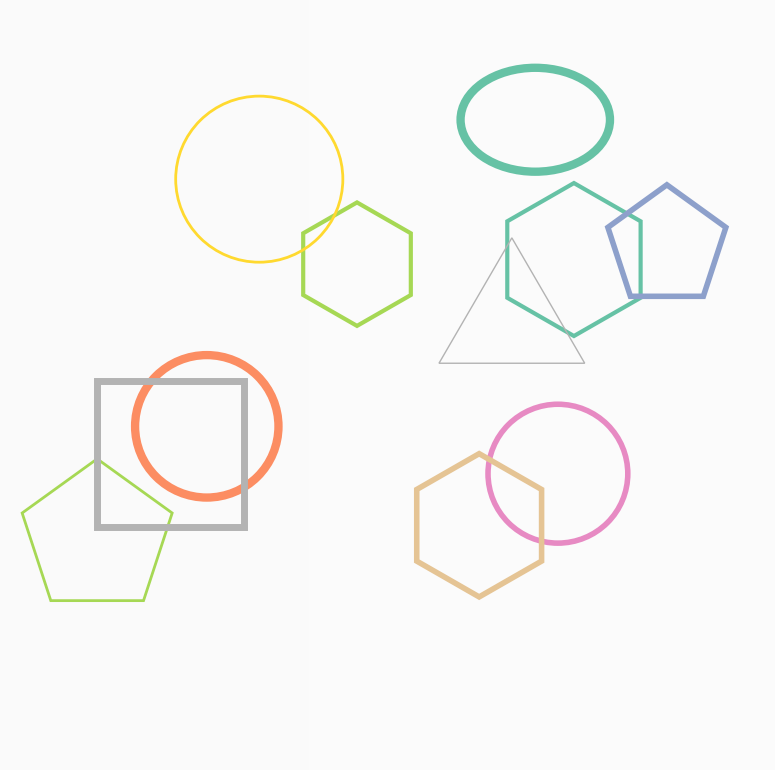[{"shape": "hexagon", "thickness": 1.5, "radius": 0.5, "center": [0.741, 0.663]}, {"shape": "oval", "thickness": 3, "radius": 0.48, "center": [0.691, 0.844]}, {"shape": "circle", "thickness": 3, "radius": 0.46, "center": [0.267, 0.446]}, {"shape": "pentagon", "thickness": 2, "radius": 0.4, "center": [0.86, 0.68]}, {"shape": "circle", "thickness": 2, "radius": 0.45, "center": [0.72, 0.385]}, {"shape": "hexagon", "thickness": 1.5, "radius": 0.4, "center": [0.461, 0.657]}, {"shape": "pentagon", "thickness": 1, "radius": 0.51, "center": [0.125, 0.302]}, {"shape": "circle", "thickness": 1, "radius": 0.54, "center": [0.335, 0.767]}, {"shape": "hexagon", "thickness": 2, "radius": 0.47, "center": [0.618, 0.318]}, {"shape": "square", "thickness": 2.5, "radius": 0.47, "center": [0.22, 0.411]}, {"shape": "triangle", "thickness": 0.5, "radius": 0.54, "center": [0.66, 0.583]}]